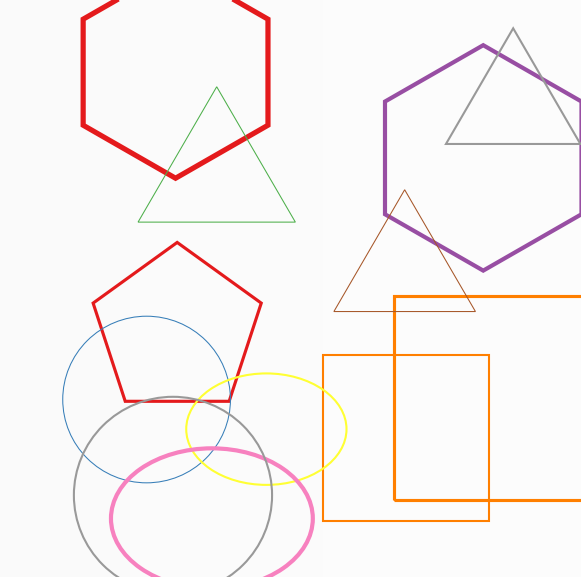[{"shape": "pentagon", "thickness": 1.5, "radius": 0.76, "center": [0.305, 0.427]}, {"shape": "hexagon", "thickness": 2.5, "radius": 0.92, "center": [0.302, 0.874]}, {"shape": "circle", "thickness": 0.5, "radius": 0.72, "center": [0.252, 0.307]}, {"shape": "triangle", "thickness": 0.5, "radius": 0.78, "center": [0.373, 0.693]}, {"shape": "hexagon", "thickness": 2, "radius": 0.98, "center": [0.831, 0.726]}, {"shape": "square", "thickness": 1, "radius": 0.72, "center": [0.699, 0.241]}, {"shape": "square", "thickness": 1.5, "radius": 0.88, "center": [0.855, 0.31]}, {"shape": "oval", "thickness": 1, "radius": 0.69, "center": [0.458, 0.256]}, {"shape": "triangle", "thickness": 0.5, "radius": 0.7, "center": [0.696, 0.53]}, {"shape": "oval", "thickness": 2, "radius": 0.87, "center": [0.365, 0.101]}, {"shape": "circle", "thickness": 1, "radius": 0.85, "center": [0.298, 0.142]}, {"shape": "triangle", "thickness": 1, "radius": 0.67, "center": [0.883, 0.817]}]